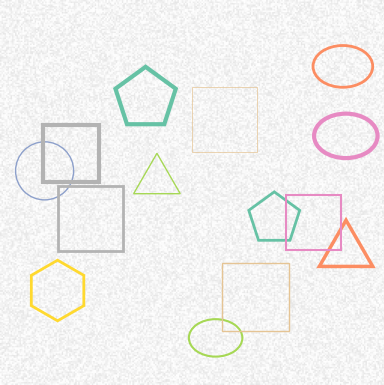[{"shape": "pentagon", "thickness": 3, "radius": 0.41, "center": [0.378, 0.744]}, {"shape": "pentagon", "thickness": 2, "radius": 0.35, "center": [0.712, 0.432]}, {"shape": "oval", "thickness": 2, "radius": 0.39, "center": [0.891, 0.828]}, {"shape": "triangle", "thickness": 2.5, "radius": 0.4, "center": [0.899, 0.348]}, {"shape": "circle", "thickness": 1, "radius": 0.38, "center": [0.116, 0.556]}, {"shape": "square", "thickness": 1.5, "radius": 0.35, "center": [0.815, 0.422]}, {"shape": "oval", "thickness": 3, "radius": 0.41, "center": [0.898, 0.647]}, {"shape": "oval", "thickness": 1.5, "radius": 0.35, "center": [0.56, 0.122]}, {"shape": "triangle", "thickness": 1, "radius": 0.35, "center": [0.408, 0.532]}, {"shape": "hexagon", "thickness": 2, "radius": 0.39, "center": [0.15, 0.245]}, {"shape": "square", "thickness": 1, "radius": 0.44, "center": [0.664, 0.229]}, {"shape": "square", "thickness": 0.5, "radius": 0.42, "center": [0.583, 0.69]}, {"shape": "square", "thickness": 3, "radius": 0.36, "center": [0.185, 0.601]}, {"shape": "square", "thickness": 2, "radius": 0.42, "center": [0.236, 0.432]}]